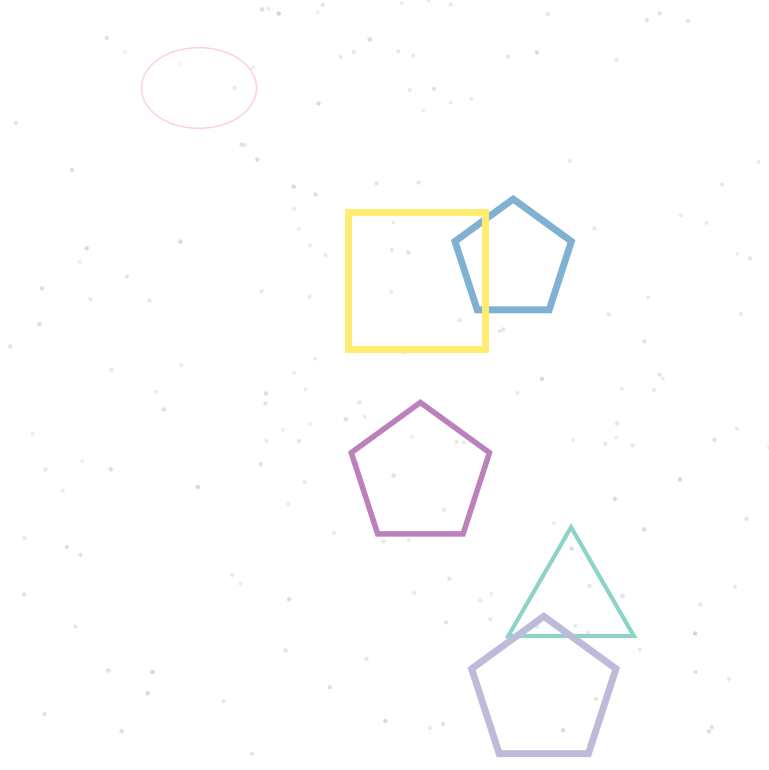[{"shape": "triangle", "thickness": 1.5, "radius": 0.47, "center": [0.742, 0.221]}, {"shape": "pentagon", "thickness": 2.5, "radius": 0.49, "center": [0.706, 0.101]}, {"shape": "pentagon", "thickness": 2.5, "radius": 0.4, "center": [0.666, 0.662]}, {"shape": "oval", "thickness": 0.5, "radius": 0.37, "center": [0.258, 0.886]}, {"shape": "pentagon", "thickness": 2, "radius": 0.47, "center": [0.546, 0.383]}, {"shape": "square", "thickness": 2.5, "radius": 0.44, "center": [0.541, 0.635]}]